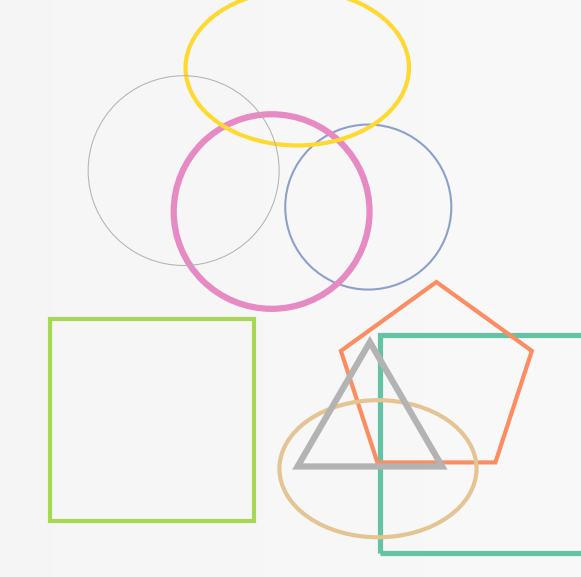[{"shape": "square", "thickness": 2.5, "radius": 0.94, "center": [0.843, 0.231]}, {"shape": "pentagon", "thickness": 2, "radius": 0.86, "center": [0.751, 0.338]}, {"shape": "circle", "thickness": 1, "radius": 0.71, "center": [0.634, 0.641]}, {"shape": "circle", "thickness": 3, "radius": 0.84, "center": [0.467, 0.633]}, {"shape": "square", "thickness": 2, "radius": 0.88, "center": [0.261, 0.272]}, {"shape": "oval", "thickness": 2, "radius": 0.96, "center": [0.511, 0.882]}, {"shape": "oval", "thickness": 2, "radius": 0.85, "center": [0.65, 0.187]}, {"shape": "circle", "thickness": 0.5, "radius": 0.82, "center": [0.316, 0.704]}, {"shape": "triangle", "thickness": 3, "radius": 0.72, "center": [0.636, 0.263]}]